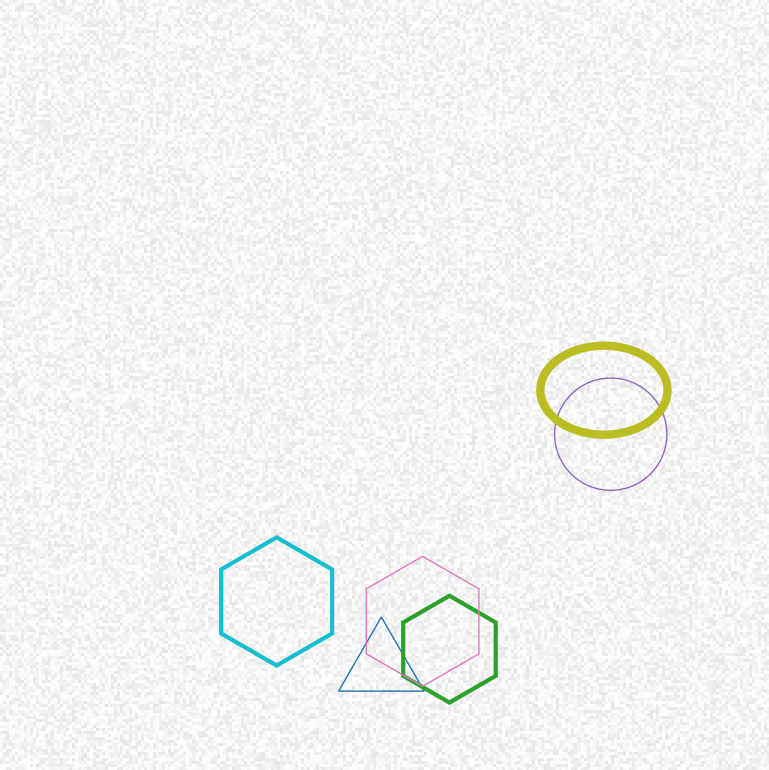[{"shape": "triangle", "thickness": 0.5, "radius": 0.32, "center": [0.495, 0.135]}, {"shape": "hexagon", "thickness": 1.5, "radius": 0.35, "center": [0.584, 0.157]}, {"shape": "circle", "thickness": 0.5, "radius": 0.36, "center": [0.793, 0.436]}, {"shape": "hexagon", "thickness": 0.5, "radius": 0.42, "center": [0.549, 0.193]}, {"shape": "oval", "thickness": 3, "radius": 0.41, "center": [0.784, 0.493]}, {"shape": "hexagon", "thickness": 1.5, "radius": 0.42, "center": [0.359, 0.219]}]